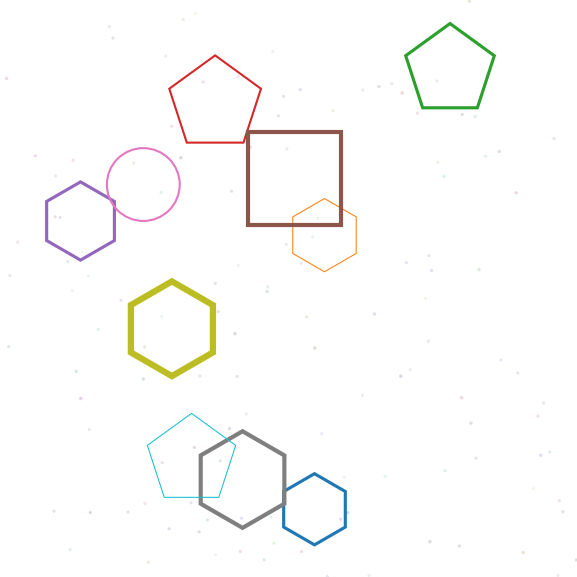[{"shape": "hexagon", "thickness": 1.5, "radius": 0.31, "center": [0.545, 0.117]}, {"shape": "hexagon", "thickness": 0.5, "radius": 0.32, "center": [0.562, 0.592]}, {"shape": "pentagon", "thickness": 1.5, "radius": 0.4, "center": [0.779, 0.878]}, {"shape": "pentagon", "thickness": 1, "radius": 0.42, "center": [0.373, 0.82]}, {"shape": "hexagon", "thickness": 1.5, "radius": 0.34, "center": [0.139, 0.616]}, {"shape": "square", "thickness": 2, "radius": 0.4, "center": [0.51, 0.69]}, {"shape": "circle", "thickness": 1, "radius": 0.32, "center": [0.248, 0.68]}, {"shape": "hexagon", "thickness": 2, "radius": 0.42, "center": [0.42, 0.169]}, {"shape": "hexagon", "thickness": 3, "radius": 0.41, "center": [0.298, 0.43]}, {"shape": "pentagon", "thickness": 0.5, "radius": 0.4, "center": [0.332, 0.203]}]